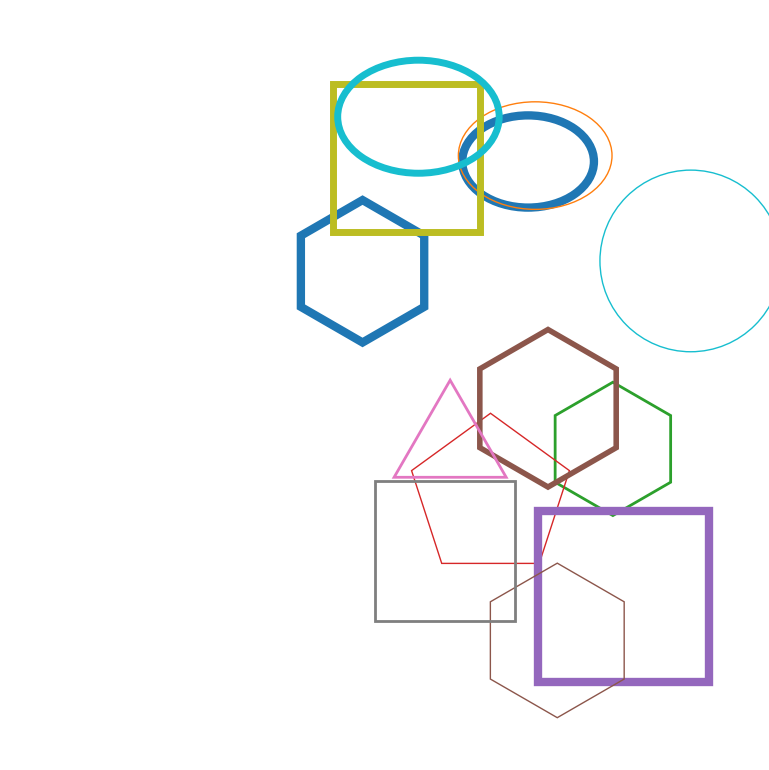[{"shape": "oval", "thickness": 3, "radius": 0.43, "center": [0.686, 0.79]}, {"shape": "hexagon", "thickness": 3, "radius": 0.46, "center": [0.471, 0.648]}, {"shape": "oval", "thickness": 0.5, "radius": 0.5, "center": [0.695, 0.798]}, {"shape": "hexagon", "thickness": 1, "radius": 0.43, "center": [0.796, 0.417]}, {"shape": "pentagon", "thickness": 0.5, "radius": 0.54, "center": [0.637, 0.356]}, {"shape": "square", "thickness": 3, "radius": 0.55, "center": [0.81, 0.225]}, {"shape": "hexagon", "thickness": 0.5, "radius": 0.5, "center": [0.724, 0.168]}, {"shape": "hexagon", "thickness": 2, "radius": 0.51, "center": [0.712, 0.47]}, {"shape": "triangle", "thickness": 1, "radius": 0.42, "center": [0.585, 0.422]}, {"shape": "square", "thickness": 1, "radius": 0.46, "center": [0.578, 0.284]}, {"shape": "square", "thickness": 2.5, "radius": 0.48, "center": [0.528, 0.795]}, {"shape": "oval", "thickness": 2.5, "radius": 0.52, "center": [0.543, 0.848]}, {"shape": "circle", "thickness": 0.5, "radius": 0.59, "center": [0.897, 0.661]}]